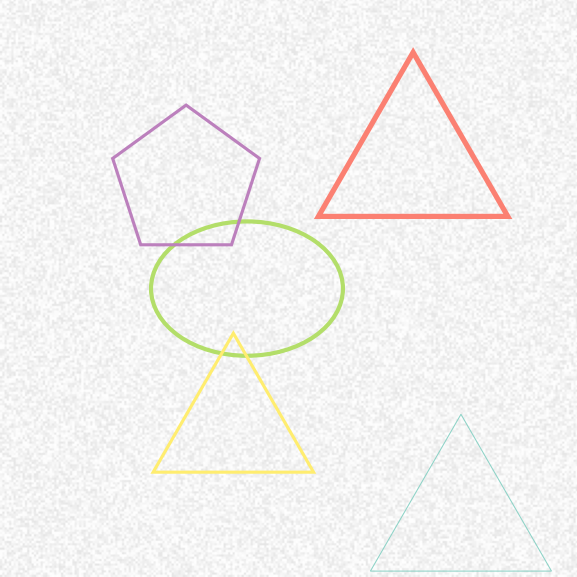[{"shape": "triangle", "thickness": 0.5, "radius": 0.91, "center": [0.798, 0.101]}, {"shape": "triangle", "thickness": 2.5, "radius": 0.95, "center": [0.715, 0.719]}, {"shape": "oval", "thickness": 2, "radius": 0.83, "center": [0.428, 0.499]}, {"shape": "pentagon", "thickness": 1.5, "radius": 0.67, "center": [0.322, 0.683]}, {"shape": "triangle", "thickness": 1.5, "radius": 0.8, "center": [0.404, 0.262]}]